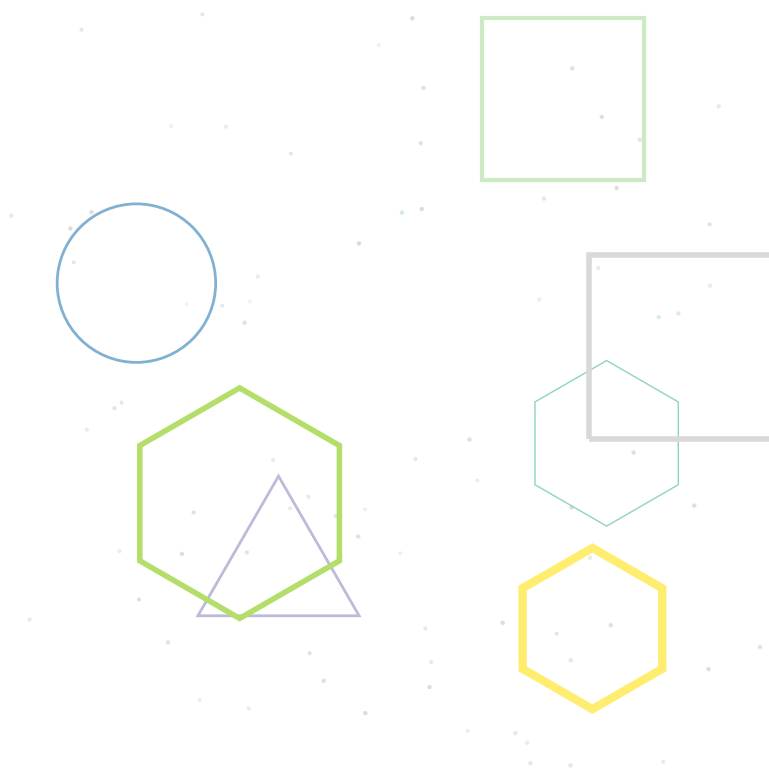[{"shape": "hexagon", "thickness": 0.5, "radius": 0.54, "center": [0.788, 0.424]}, {"shape": "triangle", "thickness": 1, "radius": 0.6, "center": [0.362, 0.261]}, {"shape": "circle", "thickness": 1, "radius": 0.51, "center": [0.177, 0.632]}, {"shape": "hexagon", "thickness": 2, "radius": 0.75, "center": [0.311, 0.347]}, {"shape": "square", "thickness": 2, "radius": 0.6, "center": [0.884, 0.549]}, {"shape": "square", "thickness": 1.5, "radius": 0.52, "center": [0.731, 0.872]}, {"shape": "hexagon", "thickness": 3, "radius": 0.52, "center": [0.769, 0.184]}]